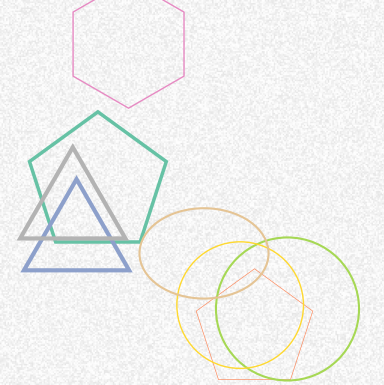[{"shape": "pentagon", "thickness": 2.5, "radius": 0.93, "center": [0.254, 0.523]}, {"shape": "pentagon", "thickness": 0.5, "radius": 0.8, "center": [0.661, 0.143]}, {"shape": "triangle", "thickness": 3, "radius": 0.79, "center": [0.199, 0.377]}, {"shape": "hexagon", "thickness": 1, "radius": 0.83, "center": [0.334, 0.885]}, {"shape": "circle", "thickness": 1.5, "radius": 0.93, "center": [0.747, 0.197]}, {"shape": "circle", "thickness": 1, "radius": 0.82, "center": [0.624, 0.207]}, {"shape": "oval", "thickness": 1.5, "radius": 0.84, "center": [0.53, 0.342]}, {"shape": "triangle", "thickness": 3, "radius": 0.79, "center": [0.189, 0.46]}]